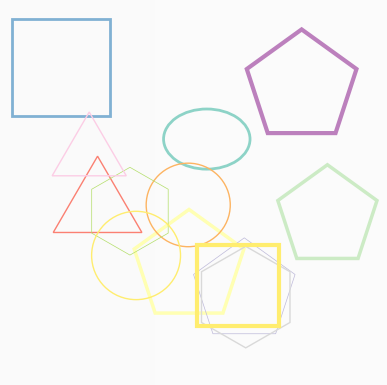[{"shape": "oval", "thickness": 2, "radius": 0.56, "center": [0.534, 0.639]}, {"shape": "pentagon", "thickness": 2.5, "radius": 0.74, "center": [0.488, 0.307]}, {"shape": "pentagon", "thickness": 0.5, "radius": 0.69, "center": [0.63, 0.245]}, {"shape": "triangle", "thickness": 1, "radius": 0.66, "center": [0.252, 0.462]}, {"shape": "square", "thickness": 2, "radius": 0.63, "center": [0.157, 0.824]}, {"shape": "circle", "thickness": 1, "radius": 0.54, "center": [0.486, 0.468]}, {"shape": "hexagon", "thickness": 0.5, "radius": 0.57, "center": [0.335, 0.451]}, {"shape": "triangle", "thickness": 1, "radius": 0.55, "center": [0.23, 0.599]}, {"shape": "hexagon", "thickness": 1, "radius": 0.66, "center": [0.634, 0.228]}, {"shape": "pentagon", "thickness": 3, "radius": 0.74, "center": [0.778, 0.775]}, {"shape": "pentagon", "thickness": 2.5, "radius": 0.67, "center": [0.845, 0.438]}, {"shape": "circle", "thickness": 1, "radius": 0.57, "center": [0.351, 0.336]}, {"shape": "square", "thickness": 3, "radius": 0.53, "center": [0.614, 0.258]}]